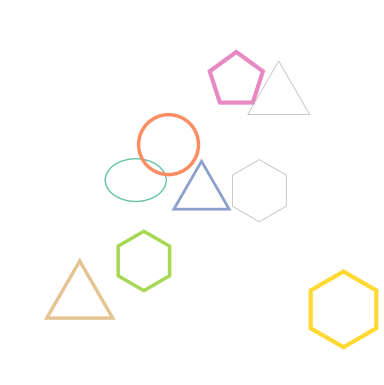[{"shape": "oval", "thickness": 1, "radius": 0.4, "center": [0.353, 0.532]}, {"shape": "circle", "thickness": 2.5, "radius": 0.39, "center": [0.438, 0.624]}, {"shape": "triangle", "thickness": 2, "radius": 0.41, "center": [0.523, 0.498]}, {"shape": "pentagon", "thickness": 3, "radius": 0.36, "center": [0.614, 0.792]}, {"shape": "hexagon", "thickness": 2.5, "radius": 0.39, "center": [0.374, 0.322]}, {"shape": "hexagon", "thickness": 3, "radius": 0.49, "center": [0.892, 0.196]}, {"shape": "triangle", "thickness": 2.5, "radius": 0.49, "center": [0.207, 0.223]}, {"shape": "triangle", "thickness": 0.5, "radius": 0.46, "center": [0.724, 0.749]}, {"shape": "hexagon", "thickness": 0.5, "radius": 0.4, "center": [0.674, 0.505]}]